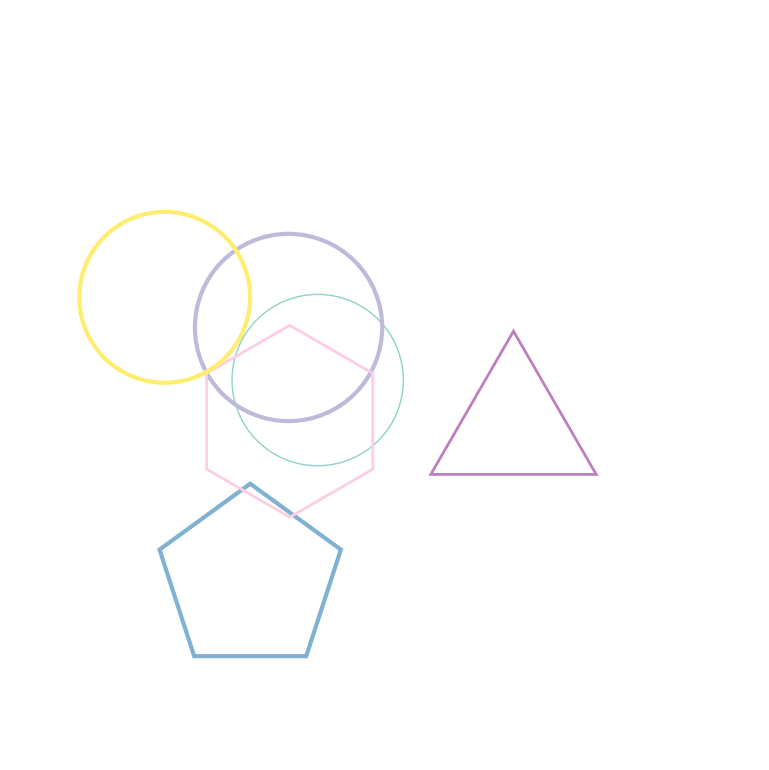[{"shape": "circle", "thickness": 0.5, "radius": 0.56, "center": [0.413, 0.506]}, {"shape": "circle", "thickness": 1.5, "radius": 0.61, "center": [0.375, 0.575]}, {"shape": "pentagon", "thickness": 1.5, "radius": 0.62, "center": [0.325, 0.248]}, {"shape": "hexagon", "thickness": 1, "radius": 0.62, "center": [0.376, 0.453]}, {"shape": "triangle", "thickness": 1, "radius": 0.62, "center": [0.667, 0.446]}, {"shape": "circle", "thickness": 1.5, "radius": 0.55, "center": [0.214, 0.614]}]